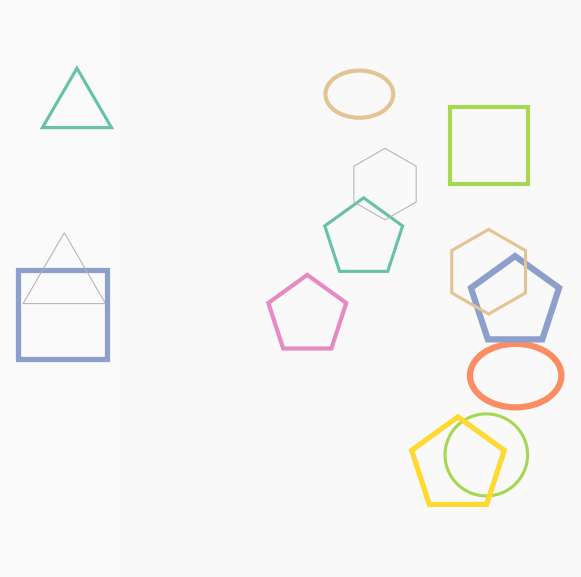[{"shape": "triangle", "thickness": 1.5, "radius": 0.34, "center": [0.132, 0.812]}, {"shape": "pentagon", "thickness": 1.5, "radius": 0.35, "center": [0.626, 0.586]}, {"shape": "oval", "thickness": 3, "radius": 0.39, "center": [0.887, 0.349]}, {"shape": "pentagon", "thickness": 3, "radius": 0.4, "center": [0.886, 0.476]}, {"shape": "square", "thickness": 2.5, "radius": 0.38, "center": [0.108, 0.455]}, {"shape": "pentagon", "thickness": 2, "radius": 0.35, "center": [0.529, 0.453]}, {"shape": "circle", "thickness": 1.5, "radius": 0.36, "center": [0.837, 0.211]}, {"shape": "square", "thickness": 2, "radius": 0.34, "center": [0.841, 0.747]}, {"shape": "pentagon", "thickness": 2.5, "radius": 0.42, "center": [0.788, 0.193]}, {"shape": "oval", "thickness": 2, "radius": 0.29, "center": [0.618, 0.836]}, {"shape": "hexagon", "thickness": 1.5, "radius": 0.37, "center": [0.841, 0.529]}, {"shape": "hexagon", "thickness": 0.5, "radius": 0.31, "center": [0.662, 0.68]}, {"shape": "triangle", "thickness": 0.5, "radius": 0.41, "center": [0.111, 0.514]}]